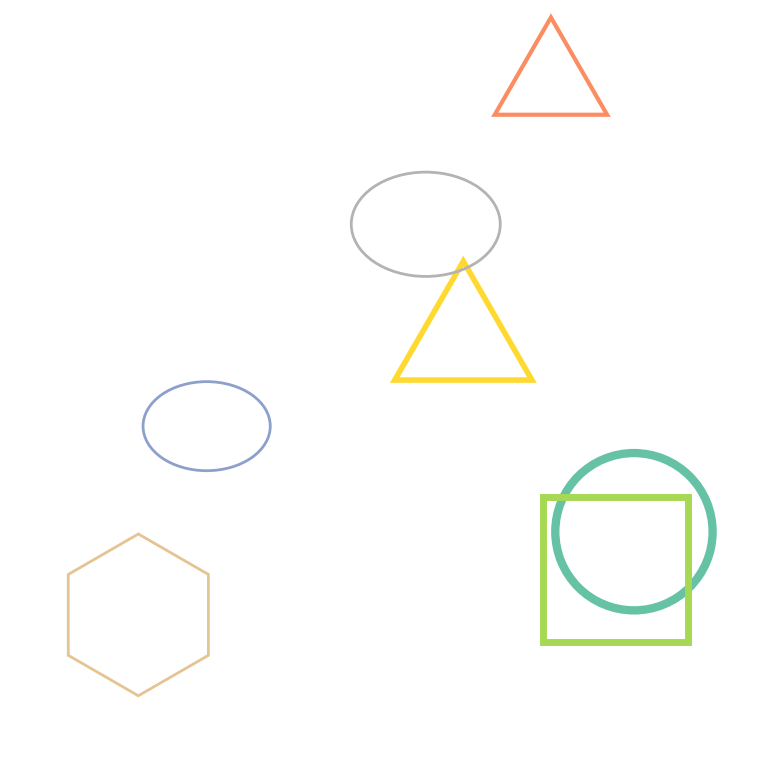[{"shape": "circle", "thickness": 3, "radius": 0.51, "center": [0.823, 0.309]}, {"shape": "triangle", "thickness": 1.5, "radius": 0.42, "center": [0.715, 0.893]}, {"shape": "oval", "thickness": 1, "radius": 0.41, "center": [0.268, 0.447]}, {"shape": "square", "thickness": 2.5, "radius": 0.47, "center": [0.799, 0.26]}, {"shape": "triangle", "thickness": 2, "radius": 0.51, "center": [0.602, 0.558]}, {"shape": "hexagon", "thickness": 1, "radius": 0.53, "center": [0.18, 0.201]}, {"shape": "oval", "thickness": 1, "radius": 0.48, "center": [0.553, 0.709]}]